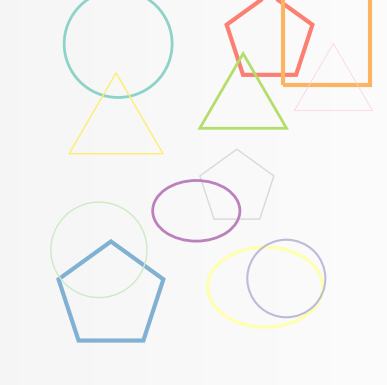[{"shape": "circle", "thickness": 2, "radius": 0.7, "center": [0.305, 0.886]}, {"shape": "oval", "thickness": 2.5, "radius": 0.74, "center": [0.684, 0.254]}, {"shape": "circle", "thickness": 1.5, "radius": 0.5, "center": [0.739, 0.277]}, {"shape": "pentagon", "thickness": 3, "radius": 0.58, "center": [0.696, 0.9]}, {"shape": "pentagon", "thickness": 3, "radius": 0.71, "center": [0.286, 0.231]}, {"shape": "square", "thickness": 3, "radius": 0.56, "center": [0.842, 0.892]}, {"shape": "triangle", "thickness": 2, "radius": 0.65, "center": [0.628, 0.731]}, {"shape": "triangle", "thickness": 0.5, "radius": 0.58, "center": [0.86, 0.771]}, {"shape": "pentagon", "thickness": 1, "radius": 0.5, "center": [0.611, 0.512]}, {"shape": "oval", "thickness": 2, "radius": 0.56, "center": [0.507, 0.452]}, {"shape": "circle", "thickness": 1, "radius": 0.62, "center": [0.255, 0.351]}, {"shape": "triangle", "thickness": 1, "radius": 0.7, "center": [0.3, 0.671]}]